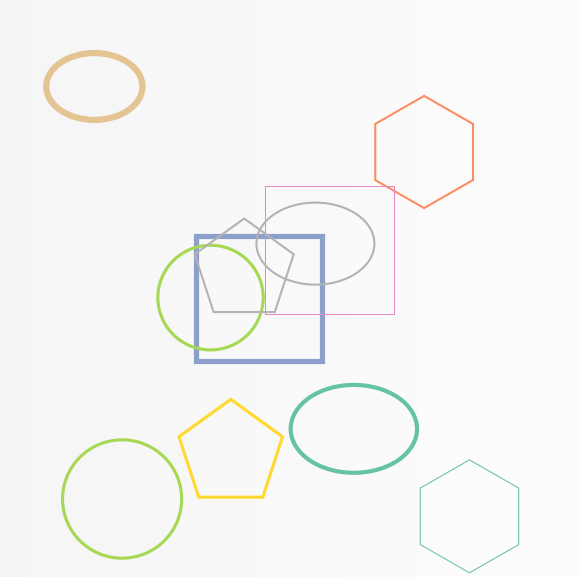[{"shape": "oval", "thickness": 2, "radius": 0.54, "center": [0.609, 0.257]}, {"shape": "hexagon", "thickness": 0.5, "radius": 0.49, "center": [0.808, 0.105]}, {"shape": "hexagon", "thickness": 1, "radius": 0.49, "center": [0.73, 0.736]}, {"shape": "square", "thickness": 2.5, "radius": 0.54, "center": [0.446, 0.482]}, {"shape": "square", "thickness": 0.5, "radius": 0.55, "center": [0.567, 0.566]}, {"shape": "circle", "thickness": 1.5, "radius": 0.45, "center": [0.362, 0.484]}, {"shape": "circle", "thickness": 1.5, "radius": 0.51, "center": [0.21, 0.135]}, {"shape": "pentagon", "thickness": 1.5, "radius": 0.47, "center": [0.397, 0.214]}, {"shape": "oval", "thickness": 3, "radius": 0.41, "center": [0.162, 0.849]}, {"shape": "oval", "thickness": 1, "radius": 0.51, "center": [0.543, 0.577]}, {"shape": "pentagon", "thickness": 1, "radius": 0.45, "center": [0.42, 0.531]}]